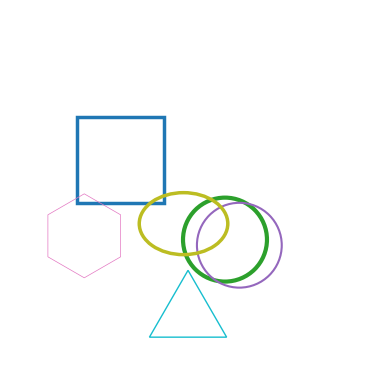[{"shape": "square", "thickness": 2.5, "radius": 0.56, "center": [0.313, 0.584]}, {"shape": "circle", "thickness": 3, "radius": 0.55, "center": [0.584, 0.378]}, {"shape": "circle", "thickness": 1.5, "radius": 0.55, "center": [0.622, 0.363]}, {"shape": "hexagon", "thickness": 0.5, "radius": 0.55, "center": [0.219, 0.387]}, {"shape": "oval", "thickness": 2.5, "radius": 0.58, "center": [0.477, 0.419]}, {"shape": "triangle", "thickness": 1, "radius": 0.58, "center": [0.488, 0.182]}]